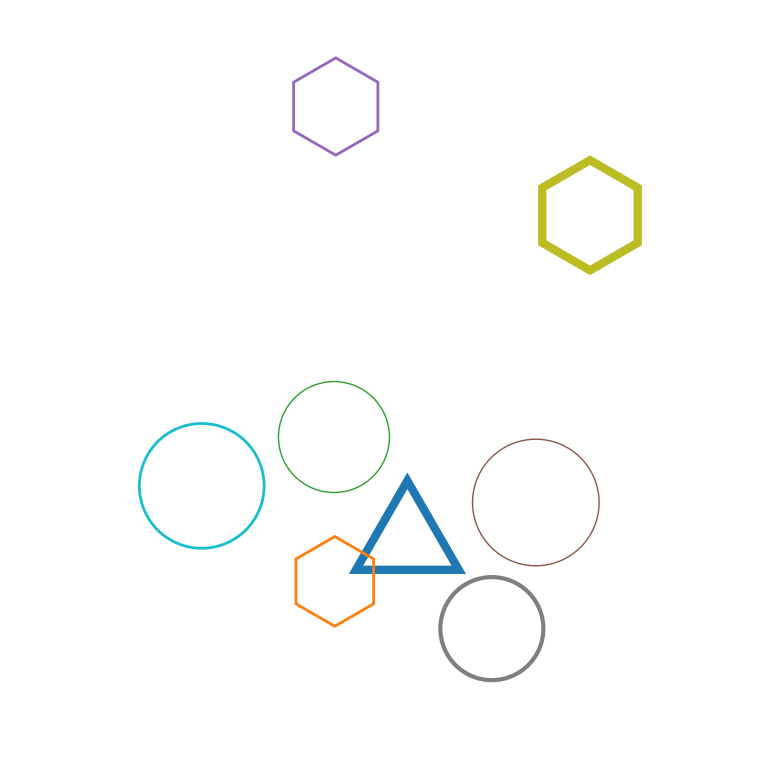[{"shape": "triangle", "thickness": 3, "radius": 0.39, "center": [0.529, 0.299]}, {"shape": "hexagon", "thickness": 1, "radius": 0.29, "center": [0.435, 0.245]}, {"shape": "circle", "thickness": 0.5, "radius": 0.36, "center": [0.434, 0.432]}, {"shape": "hexagon", "thickness": 1, "radius": 0.32, "center": [0.436, 0.862]}, {"shape": "circle", "thickness": 0.5, "radius": 0.41, "center": [0.696, 0.347]}, {"shape": "circle", "thickness": 1.5, "radius": 0.33, "center": [0.639, 0.184]}, {"shape": "hexagon", "thickness": 3, "radius": 0.36, "center": [0.766, 0.72]}, {"shape": "circle", "thickness": 1, "radius": 0.41, "center": [0.262, 0.369]}]